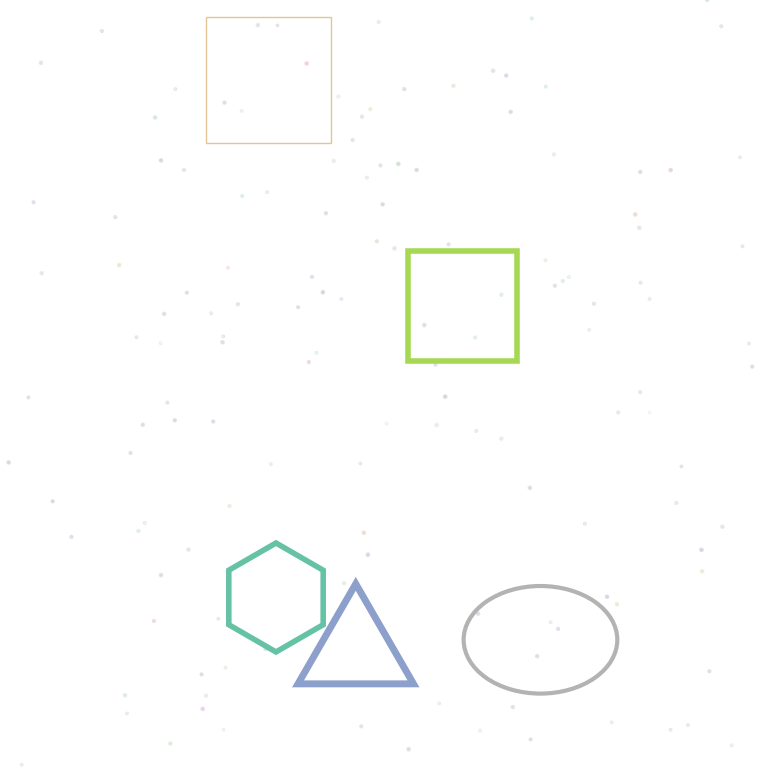[{"shape": "hexagon", "thickness": 2, "radius": 0.35, "center": [0.358, 0.224]}, {"shape": "triangle", "thickness": 2.5, "radius": 0.43, "center": [0.462, 0.155]}, {"shape": "square", "thickness": 2, "radius": 0.35, "center": [0.601, 0.603]}, {"shape": "square", "thickness": 0.5, "radius": 0.41, "center": [0.349, 0.896]}, {"shape": "oval", "thickness": 1.5, "radius": 0.5, "center": [0.702, 0.169]}]